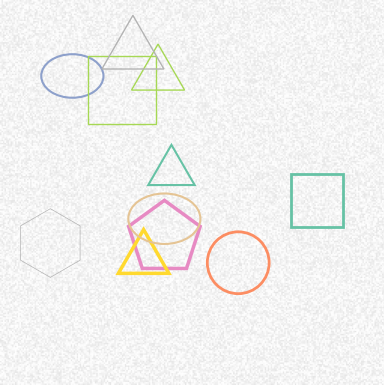[{"shape": "square", "thickness": 2, "radius": 0.34, "center": [0.823, 0.478]}, {"shape": "triangle", "thickness": 1.5, "radius": 0.35, "center": [0.445, 0.554]}, {"shape": "circle", "thickness": 2, "radius": 0.4, "center": [0.619, 0.318]}, {"shape": "oval", "thickness": 1.5, "radius": 0.4, "center": [0.188, 0.803]}, {"shape": "pentagon", "thickness": 2.5, "radius": 0.49, "center": [0.427, 0.382]}, {"shape": "triangle", "thickness": 1, "radius": 0.4, "center": [0.411, 0.806]}, {"shape": "square", "thickness": 1, "radius": 0.44, "center": [0.316, 0.767]}, {"shape": "triangle", "thickness": 2.5, "radius": 0.38, "center": [0.373, 0.328]}, {"shape": "oval", "thickness": 1.5, "radius": 0.47, "center": [0.427, 0.432]}, {"shape": "hexagon", "thickness": 0.5, "radius": 0.45, "center": [0.131, 0.369]}, {"shape": "triangle", "thickness": 1, "radius": 0.46, "center": [0.345, 0.867]}]